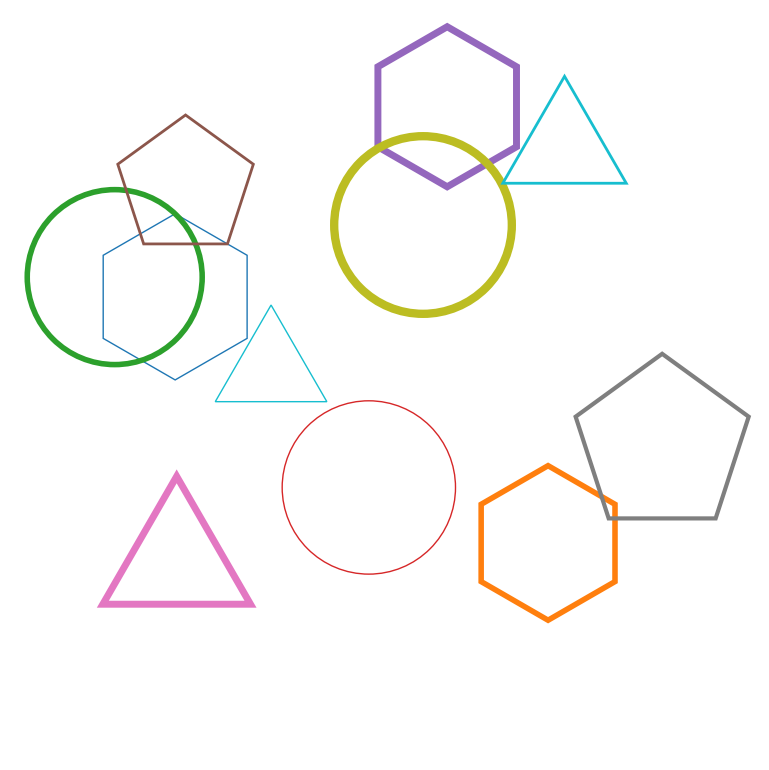[{"shape": "hexagon", "thickness": 0.5, "radius": 0.54, "center": [0.227, 0.615]}, {"shape": "hexagon", "thickness": 2, "radius": 0.5, "center": [0.712, 0.295]}, {"shape": "circle", "thickness": 2, "radius": 0.57, "center": [0.149, 0.64]}, {"shape": "circle", "thickness": 0.5, "radius": 0.56, "center": [0.479, 0.367]}, {"shape": "hexagon", "thickness": 2.5, "radius": 0.52, "center": [0.581, 0.861]}, {"shape": "pentagon", "thickness": 1, "radius": 0.46, "center": [0.241, 0.758]}, {"shape": "triangle", "thickness": 2.5, "radius": 0.55, "center": [0.229, 0.271]}, {"shape": "pentagon", "thickness": 1.5, "radius": 0.59, "center": [0.86, 0.422]}, {"shape": "circle", "thickness": 3, "radius": 0.58, "center": [0.549, 0.708]}, {"shape": "triangle", "thickness": 0.5, "radius": 0.42, "center": [0.352, 0.52]}, {"shape": "triangle", "thickness": 1, "radius": 0.46, "center": [0.733, 0.808]}]